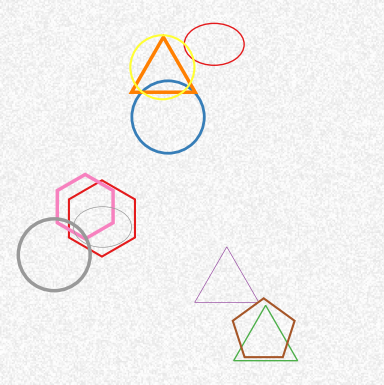[{"shape": "hexagon", "thickness": 1.5, "radius": 0.5, "center": [0.265, 0.433]}, {"shape": "oval", "thickness": 1, "radius": 0.39, "center": [0.556, 0.885]}, {"shape": "circle", "thickness": 2, "radius": 0.47, "center": [0.437, 0.696]}, {"shape": "triangle", "thickness": 1, "radius": 0.48, "center": [0.69, 0.111]}, {"shape": "triangle", "thickness": 0.5, "radius": 0.48, "center": [0.589, 0.263]}, {"shape": "triangle", "thickness": 2.5, "radius": 0.48, "center": [0.424, 0.808]}, {"shape": "circle", "thickness": 1.5, "radius": 0.42, "center": [0.422, 0.825]}, {"shape": "pentagon", "thickness": 1.5, "radius": 0.42, "center": [0.685, 0.141]}, {"shape": "hexagon", "thickness": 2.5, "radius": 0.42, "center": [0.221, 0.463]}, {"shape": "circle", "thickness": 2.5, "radius": 0.47, "center": [0.141, 0.338]}, {"shape": "oval", "thickness": 0.5, "radius": 0.38, "center": [0.266, 0.41]}]